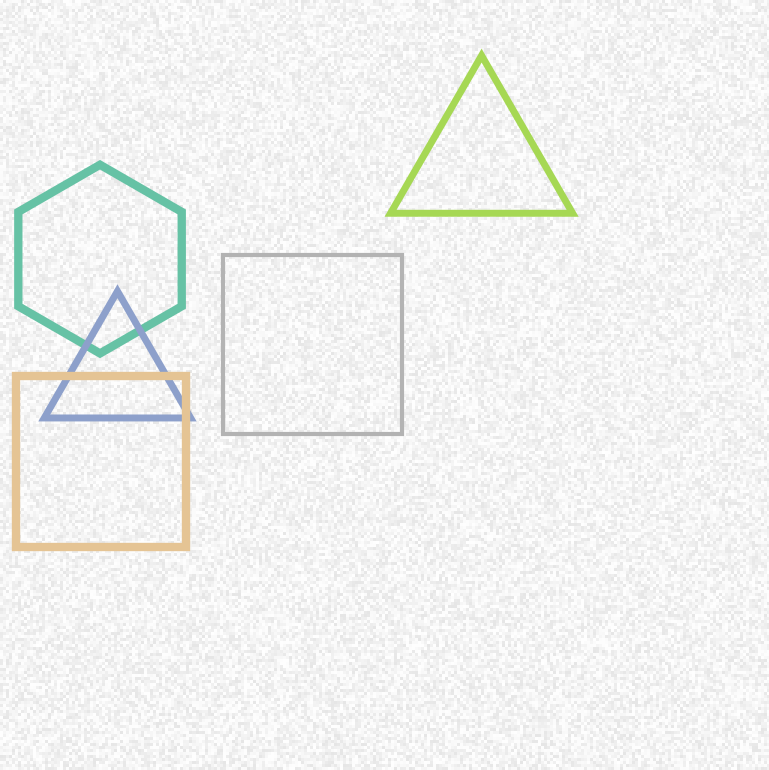[{"shape": "hexagon", "thickness": 3, "radius": 0.61, "center": [0.13, 0.664]}, {"shape": "triangle", "thickness": 2.5, "radius": 0.55, "center": [0.153, 0.512]}, {"shape": "triangle", "thickness": 2.5, "radius": 0.68, "center": [0.625, 0.791]}, {"shape": "square", "thickness": 3, "radius": 0.55, "center": [0.131, 0.401]}, {"shape": "square", "thickness": 1.5, "radius": 0.58, "center": [0.405, 0.553]}]